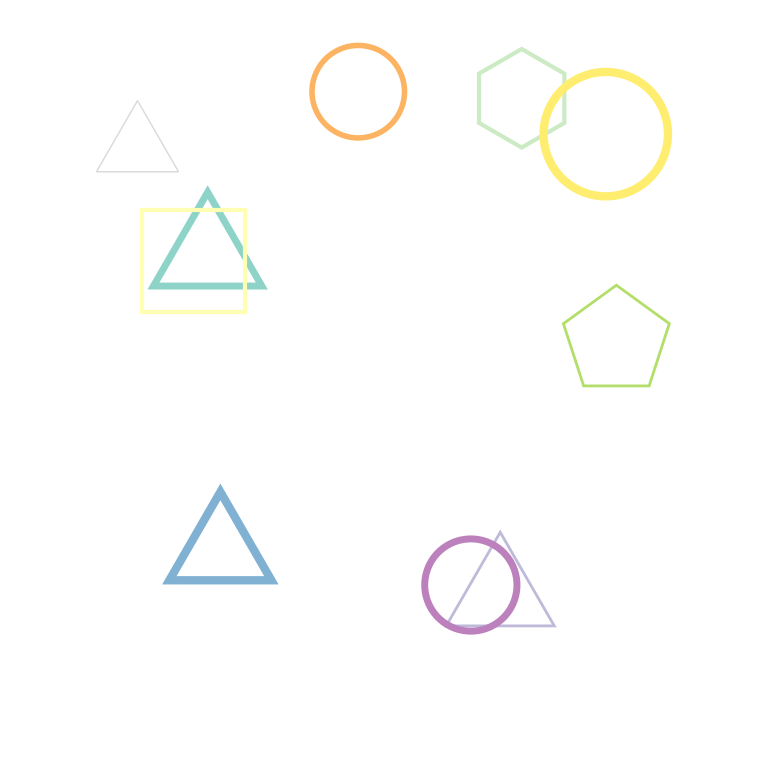[{"shape": "triangle", "thickness": 2.5, "radius": 0.41, "center": [0.27, 0.669]}, {"shape": "square", "thickness": 1.5, "radius": 0.33, "center": [0.251, 0.661]}, {"shape": "triangle", "thickness": 1, "radius": 0.41, "center": [0.65, 0.228]}, {"shape": "triangle", "thickness": 3, "radius": 0.38, "center": [0.286, 0.285]}, {"shape": "circle", "thickness": 2, "radius": 0.3, "center": [0.465, 0.881]}, {"shape": "pentagon", "thickness": 1, "radius": 0.36, "center": [0.801, 0.557]}, {"shape": "triangle", "thickness": 0.5, "radius": 0.31, "center": [0.179, 0.808]}, {"shape": "circle", "thickness": 2.5, "radius": 0.3, "center": [0.611, 0.24]}, {"shape": "hexagon", "thickness": 1.5, "radius": 0.32, "center": [0.678, 0.872]}, {"shape": "circle", "thickness": 3, "radius": 0.4, "center": [0.787, 0.826]}]